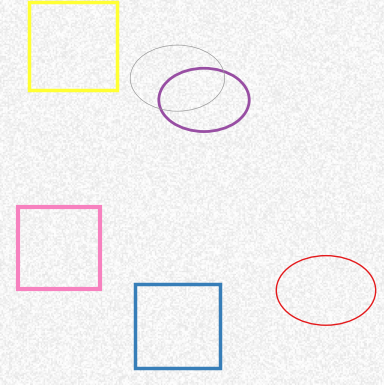[{"shape": "oval", "thickness": 1, "radius": 0.65, "center": [0.847, 0.246]}, {"shape": "square", "thickness": 2.5, "radius": 0.55, "center": [0.46, 0.153]}, {"shape": "oval", "thickness": 2, "radius": 0.59, "center": [0.53, 0.741]}, {"shape": "square", "thickness": 2.5, "radius": 0.57, "center": [0.189, 0.881]}, {"shape": "square", "thickness": 3, "radius": 0.53, "center": [0.153, 0.355]}, {"shape": "oval", "thickness": 0.5, "radius": 0.61, "center": [0.461, 0.797]}]